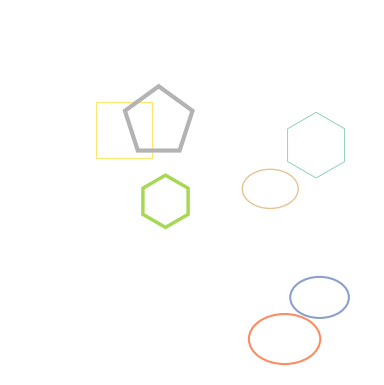[{"shape": "hexagon", "thickness": 0.5, "radius": 0.43, "center": [0.821, 0.623]}, {"shape": "oval", "thickness": 1.5, "radius": 0.46, "center": [0.739, 0.119]}, {"shape": "oval", "thickness": 1.5, "radius": 0.38, "center": [0.83, 0.227]}, {"shape": "hexagon", "thickness": 2.5, "radius": 0.34, "center": [0.43, 0.477]}, {"shape": "square", "thickness": 0.5, "radius": 0.36, "center": [0.322, 0.661]}, {"shape": "oval", "thickness": 1, "radius": 0.36, "center": [0.702, 0.509]}, {"shape": "pentagon", "thickness": 3, "radius": 0.46, "center": [0.412, 0.684]}]